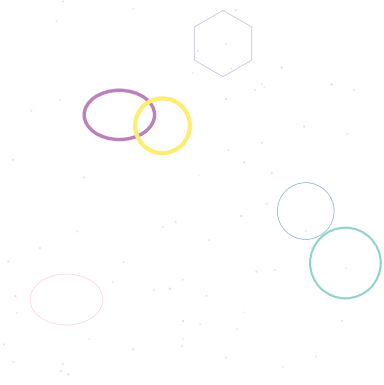[{"shape": "circle", "thickness": 1.5, "radius": 0.46, "center": [0.897, 0.317]}, {"shape": "hexagon", "thickness": 0.5, "radius": 0.43, "center": [0.579, 0.887]}, {"shape": "circle", "thickness": 0.5, "radius": 0.37, "center": [0.794, 0.452]}, {"shape": "oval", "thickness": 0.5, "radius": 0.47, "center": [0.173, 0.222]}, {"shape": "oval", "thickness": 2.5, "radius": 0.46, "center": [0.31, 0.702]}, {"shape": "circle", "thickness": 3, "radius": 0.36, "center": [0.422, 0.673]}]